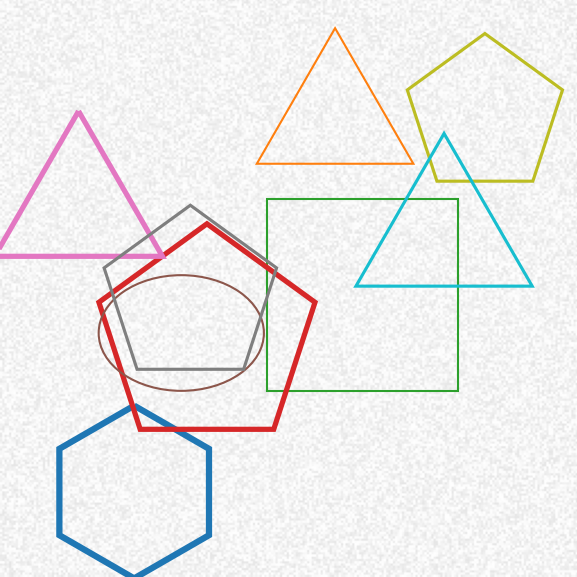[{"shape": "hexagon", "thickness": 3, "radius": 0.75, "center": [0.232, 0.147]}, {"shape": "triangle", "thickness": 1, "radius": 0.78, "center": [0.58, 0.794]}, {"shape": "square", "thickness": 1, "radius": 0.83, "center": [0.628, 0.488]}, {"shape": "pentagon", "thickness": 2.5, "radius": 0.98, "center": [0.358, 0.415]}, {"shape": "oval", "thickness": 1, "radius": 0.72, "center": [0.314, 0.422]}, {"shape": "triangle", "thickness": 2.5, "radius": 0.84, "center": [0.136, 0.639]}, {"shape": "pentagon", "thickness": 1.5, "radius": 0.79, "center": [0.33, 0.487]}, {"shape": "pentagon", "thickness": 1.5, "radius": 0.71, "center": [0.84, 0.8]}, {"shape": "triangle", "thickness": 1.5, "radius": 0.88, "center": [0.769, 0.592]}]